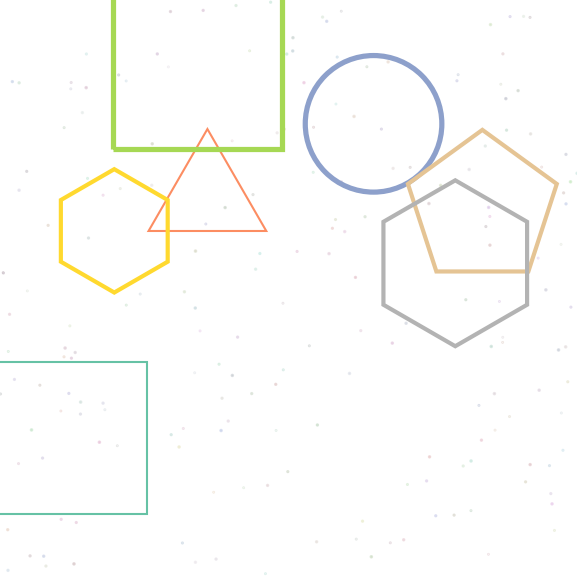[{"shape": "square", "thickness": 1, "radius": 0.66, "center": [0.124, 0.24]}, {"shape": "triangle", "thickness": 1, "radius": 0.59, "center": [0.359, 0.658]}, {"shape": "circle", "thickness": 2.5, "radius": 0.59, "center": [0.647, 0.785]}, {"shape": "square", "thickness": 2.5, "radius": 0.73, "center": [0.342, 0.888]}, {"shape": "hexagon", "thickness": 2, "radius": 0.53, "center": [0.198, 0.599]}, {"shape": "pentagon", "thickness": 2, "radius": 0.68, "center": [0.835, 0.639]}, {"shape": "hexagon", "thickness": 2, "radius": 0.72, "center": [0.788, 0.543]}]